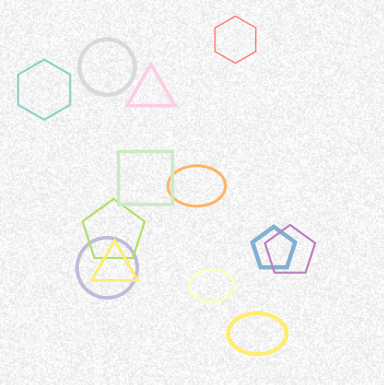[{"shape": "hexagon", "thickness": 1.5, "radius": 0.39, "center": [0.115, 0.767]}, {"shape": "oval", "thickness": 1.5, "radius": 0.29, "center": [0.55, 0.258]}, {"shape": "circle", "thickness": 2.5, "radius": 0.39, "center": [0.278, 0.304]}, {"shape": "hexagon", "thickness": 1, "radius": 0.31, "center": [0.611, 0.897]}, {"shape": "pentagon", "thickness": 3, "radius": 0.29, "center": [0.711, 0.353]}, {"shape": "oval", "thickness": 2, "radius": 0.37, "center": [0.511, 0.517]}, {"shape": "pentagon", "thickness": 1.5, "radius": 0.42, "center": [0.295, 0.399]}, {"shape": "triangle", "thickness": 2.5, "radius": 0.36, "center": [0.392, 0.761]}, {"shape": "circle", "thickness": 3, "radius": 0.36, "center": [0.278, 0.826]}, {"shape": "pentagon", "thickness": 1.5, "radius": 0.34, "center": [0.753, 0.347]}, {"shape": "square", "thickness": 2.5, "radius": 0.35, "center": [0.376, 0.539]}, {"shape": "triangle", "thickness": 2, "radius": 0.34, "center": [0.298, 0.306]}, {"shape": "oval", "thickness": 3, "radius": 0.38, "center": [0.668, 0.133]}]